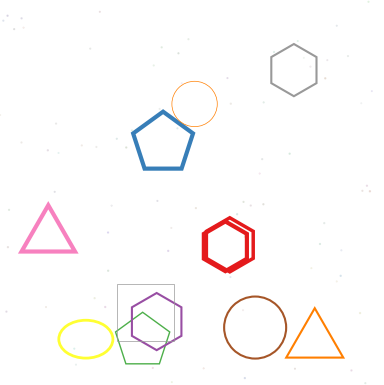[{"shape": "hexagon", "thickness": 3, "radius": 0.32, "center": [0.585, 0.36]}, {"shape": "hexagon", "thickness": 2.5, "radius": 0.35, "center": [0.597, 0.364]}, {"shape": "pentagon", "thickness": 3, "radius": 0.41, "center": [0.424, 0.628]}, {"shape": "pentagon", "thickness": 1, "radius": 0.37, "center": [0.37, 0.115]}, {"shape": "hexagon", "thickness": 1.5, "radius": 0.37, "center": [0.407, 0.165]}, {"shape": "triangle", "thickness": 1.5, "radius": 0.43, "center": [0.818, 0.114]}, {"shape": "circle", "thickness": 0.5, "radius": 0.29, "center": [0.505, 0.73]}, {"shape": "oval", "thickness": 2, "radius": 0.35, "center": [0.223, 0.119]}, {"shape": "circle", "thickness": 1.5, "radius": 0.4, "center": [0.663, 0.149]}, {"shape": "triangle", "thickness": 3, "radius": 0.4, "center": [0.125, 0.387]}, {"shape": "square", "thickness": 0.5, "radius": 0.37, "center": [0.378, 0.188]}, {"shape": "hexagon", "thickness": 1.5, "radius": 0.34, "center": [0.763, 0.818]}]